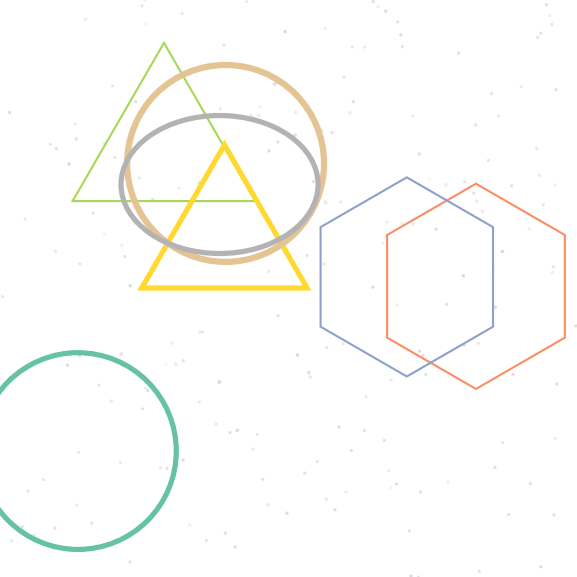[{"shape": "circle", "thickness": 2.5, "radius": 0.85, "center": [0.135, 0.218]}, {"shape": "hexagon", "thickness": 1, "radius": 0.89, "center": [0.824, 0.503]}, {"shape": "hexagon", "thickness": 1, "radius": 0.86, "center": [0.704, 0.52]}, {"shape": "triangle", "thickness": 1, "radius": 0.91, "center": [0.284, 0.742]}, {"shape": "triangle", "thickness": 2.5, "radius": 0.83, "center": [0.389, 0.583]}, {"shape": "circle", "thickness": 3, "radius": 0.85, "center": [0.391, 0.716]}, {"shape": "oval", "thickness": 2.5, "radius": 0.85, "center": [0.38, 0.68]}]